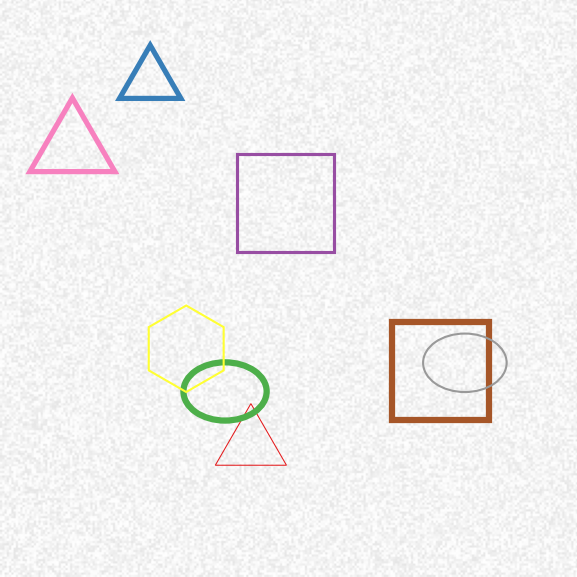[{"shape": "triangle", "thickness": 0.5, "radius": 0.36, "center": [0.434, 0.229]}, {"shape": "triangle", "thickness": 2.5, "radius": 0.31, "center": [0.26, 0.859]}, {"shape": "oval", "thickness": 3, "radius": 0.36, "center": [0.39, 0.321]}, {"shape": "square", "thickness": 1.5, "radius": 0.42, "center": [0.494, 0.648]}, {"shape": "hexagon", "thickness": 1, "radius": 0.37, "center": [0.322, 0.395]}, {"shape": "square", "thickness": 3, "radius": 0.42, "center": [0.763, 0.357]}, {"shape": "triangle", "thickness": 2.5, "radius": 0.42, "center": [0.125, 0.744]}, {"shape": "oval", "thickness": 1, "radius": 0.36, "center": [0.805, 0.371]}]